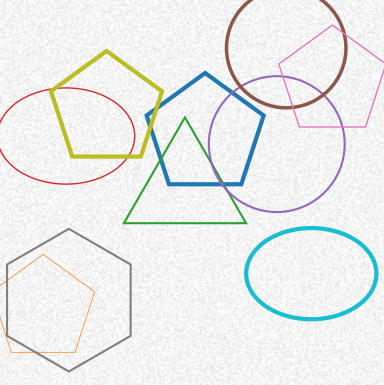[{"shape": "pentagon", "thickness": 3, "radius": 0.8, "center": [0.533, 0.651]}, {"shape": "pentagon", "thickness": 0.5, "radius": 0.7, "center": [0.112, 0.199]}, {"shape": "triangle", "thickness": 1.5, "radius": 0.92, "center": [0.48, 0.512]}, {"shape": "oval", "thickness": 1, "radius": 0.89, "center": [0.172, 0.647]}, {"shape": "circle", "thickness": 1.5, "radius": 0.88, "center": [0.719, 0.626]}, {"shape": "circle", "thickness": 2.5, "radius": 0.78, "center": [0.743, 0.875]}, {"shape": "pentagon", "thickness": 1, "radius": 0.73, "center": [0.863, 0.789]}, {"shape": "hexagon", "thickness": 1.5, "radius": 0.93, "center": [0.179, 0.22]}, {"shape": "pentagon", "thickness": 3, "radius": 0.76, "center": [0.277, 0.716]}, {"shape": "oval", "thickness": 3, "radius": 0.85, "center": [0.809, 0.289]}]